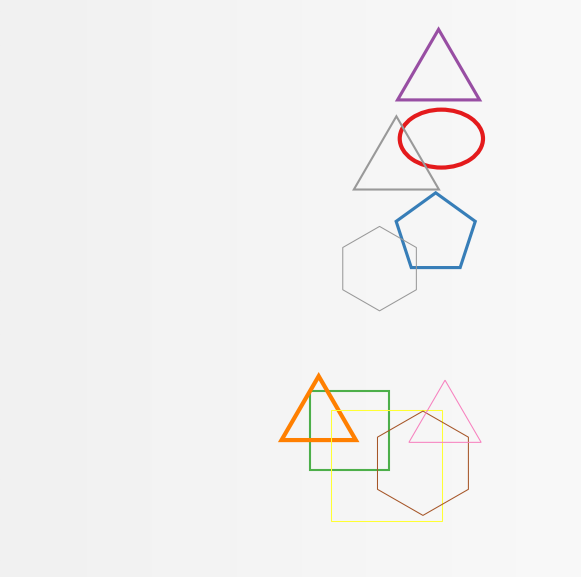[{"shape": "oval", "thickness": 2, "radius": 0.36, "center": [0.759, 0.759]}, {"shape": "pentagon", "thickness": 1.5, "radius": 0.36, "center": [0.75, 0.594]}, {"shape": "square", "thickness": 1, "radius": 0.34, "center": [0.601, 0.253]}, {"shape": "triangle", "thickness": 1.5, "radius": 0.41, "center": [0.755, 0.867]}, {"shape": "triangle", "thickness": 2, "radius": 0.37, "center": [0.548, 0.274]}, {"shape": "square", "thickness": 0.5, "radius": 0.48, "center": [0.665, 0.194]}, {"shape": "hexagon", "thickness": 0.5, "radius": 0.45, "center": [0.728, 0.197]}, {"shape": "triangle", "thickness": 0.5, "radius": 0.36, "center": [0.766, 0.269]}, {"shape": "hexagon", "thickness": 0.5, "radius": 0.37, "center": [0.653, 0.534]}, {"shape": "triangle", "thickness": 1, "radius": 0.42, "center": [0.682, 0.713]}]